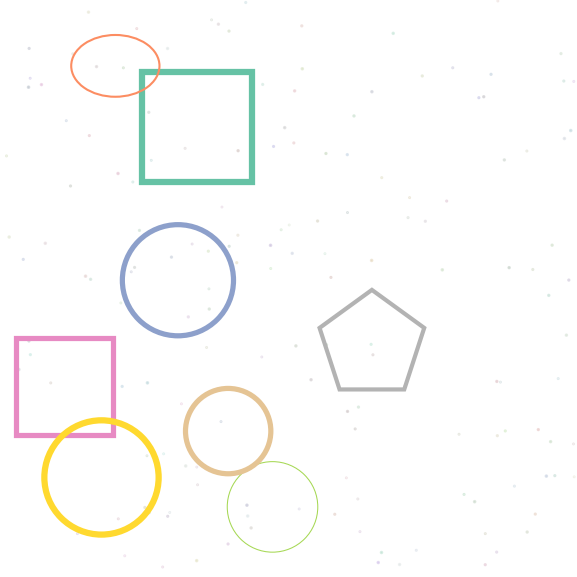[{"shape": "square", "thickness": 3, "radius": 0.48, "center": [0.342, 0.779]}, {"shape": "oval", "thickness": 1, "radius": 0.38, "center": [0.2, 0.885]}, {"shape": "circle", "thickness": 2.5, "radius": 0.48, "center": [0.308, 0.514]}, {"shape": "square", "thickness": 2.5, "radius": 0.42, "center": [0.111, 0.33]}, {"shape": "circle", "thickness": 0.5, "radius": 0.39, "center": [0.472, 0.121]}, {"shape": "circle", "thickness": 3, "radius": 0.49, "center": [0.176, 0.172]}, {"shape": "circle", "thickness": 2.5, "radius": 0.37, "center": [0.395, 0.253]}, {"shape": "pentagon", "thickness": 2, "radius": 0.48, "center": [0.644, 0.402]}]